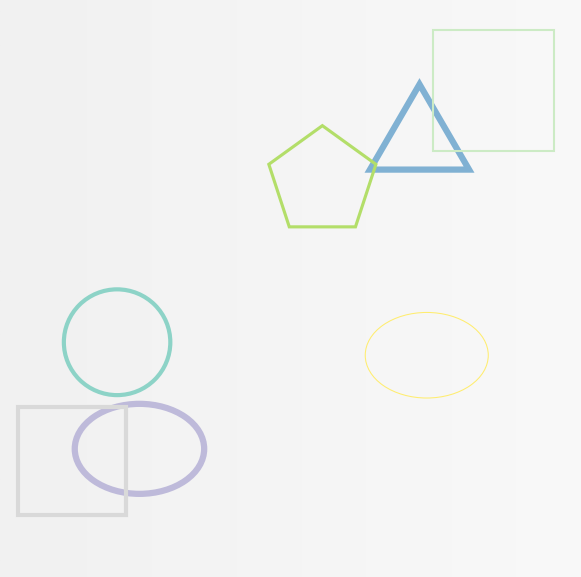[{"shape": "circle", "thickness": 2, "radius": 0.46, "center": [0.201, 0.407]}, {"shape": "oval", "thickness": 3, "radius": 0.56, "center": [0.24, 0.222]}, {"shape": "triangle", "thickness": 3, "radius": 0.49, "center": [0.722, 0.755]}, {"shape": "pentagon", "thickness": 1.5, "radius": 0.48, "center": [0.555, 0.685]}, {"shape": "square", "thickness": 2, "radius": 0.47, "center": [0.124, 0.201]}, {"shape": "square", "thickness": 1, "radius": 0.52, "center": [0.848, 0.842]}, {"shape": "oval", "thickness": 0.5, "radius": 0.53, "center": [0.734, 0.384]}]